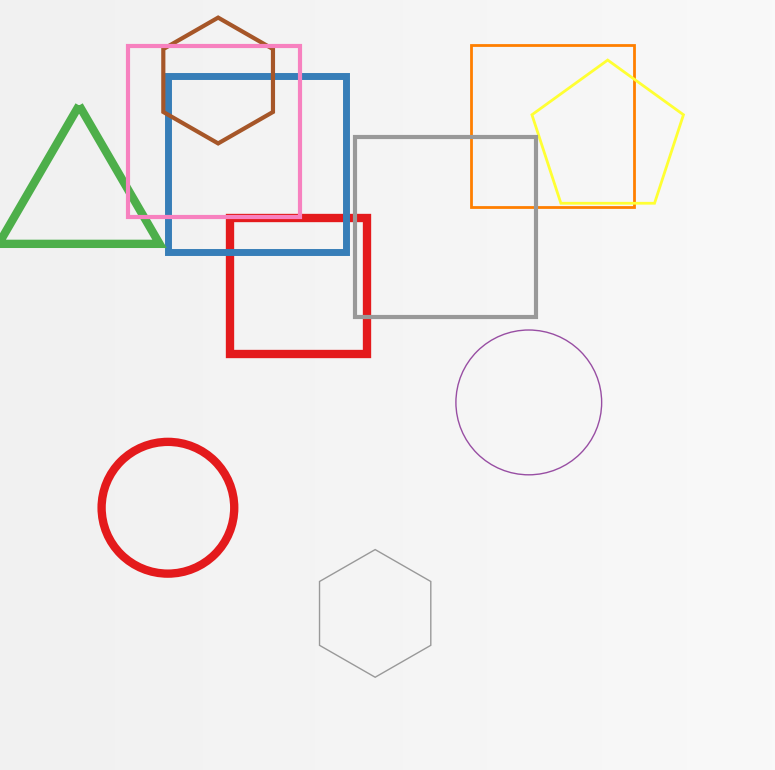[{"shape": "circle", "thickness": 3, "radius": 0.43, "center": [0.217, 0.341]}, {"shape": "square", "thickness": 3, "radius": 0.44, "center": [0.385, 0.628]}, {"shape": "square", "thickness": 2.5, "radius": 0.57, "center": [0.332, 0.787]}, {"shape": "triangle", "thickness": 3, "radius": 0.6, "center": [0.102, 0.743]}, {"shape": "circle", "thickness": 0.5, "radius": 0.47, "center": [0.682, 0.477]}, {"shape": "square", "thickness": 1, "radius": 0.53, "center": [0.713, 0.836]}, {"shape": "pentagon", "thickness": 1, "radius": 0.51, "center": [0.784, 0.819]}, {"shape": "hexagon", "thickness": 1.5, "radius": 0.41, "center": [0.281, 0.895]}, {"shape": "square", "thickness": 1.5, "radius": 0.56, "center": [0.277, 0.829]}, {"shape": "hexagon", "thickness": 0.5, "radius": 0.41, "center": [0.484, 0.203]}, {"shape": "square", "thickness": 1.5, "radius": 0.58, "center": [0.575, 0.705]}]